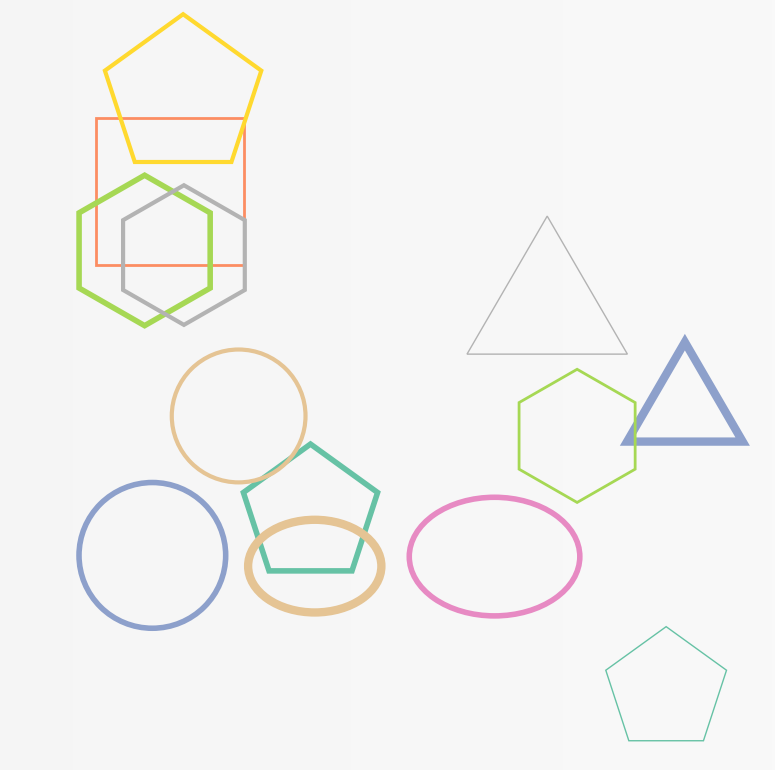[{"shape": "pentagon", "thickness": 2, "radius": 0.46, "center": [0.401, 0.332]}, {"shape": "pentagon", "thickness": 0.5, "radius": 0.41, "center": [0.86, 0.104]}, {"shape": "square", "thickness": 1, "radius": 0.48, "center": [0.219, 0.751]}, {"shape": "circle", "thickness": 2, "radius": 0.47, "center": [0.197, 0.279]}, {"shape": "triangle", "thickness": 3, "radius": 0.43, "center": [0.884, 0.47]}, {"shape": "oval", "thickness": 2, "radius": 0.55, "center": [0.638, 0.277]}, {"shape": "hexagon", "thickness": 1, "radius": 0.43, "center": [0.745, 0.434]}, {"shape": "hexagon", "thickness": 2, "radius": 0.49, "center": [0.187, 0.675]}, {"shape": "pentagon", "thickness": 1.5, "radius": 0.53, "center": [0.236, 0.875]}, {"shape": "circle", "thickness": 1.5, "radius": 0.43, "center": [0.308, 0.46]}, {"shape": "oval", "thickness": 3, "radius": 0.43, "center": [0.406, 0.265]}, {"shape": "triangle", "thickness": 0.5, "radius": 0.6, "center": [0.706, 0.6]}, {"shape": "hexagon", "thickness": 1.5, "radius": 0.45, "center": [0.237, 0.669]}]